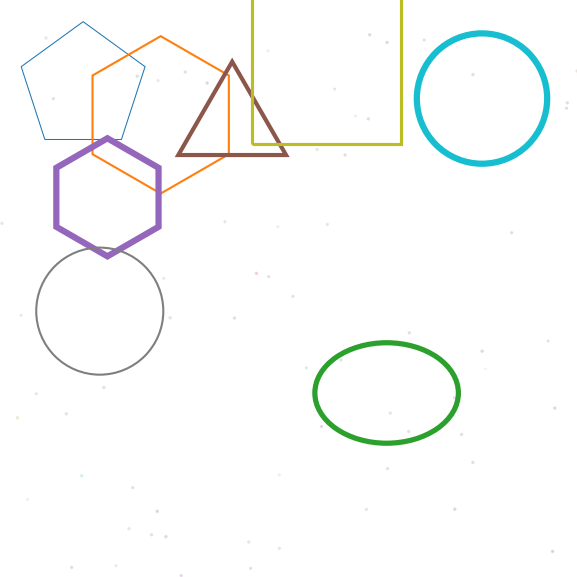[{"shape": "pentagon", "thickness": 0.5, "radius": 0.56, "center": [0.144, 0.849]}, {"shape": "hexagon", "thickness": 1, "radius": 0.68, "center": [0.278, 0.8]}, {"shape": "oval", "thickness": 2.5, "radius": 0.62, "center": [0.669, 0.319]}, {"shape": "hexagon", "thickness": 3, "radius": 0.51, "center": [0.186, 0.657]}, {"shape": "triangle", "thickness": 2, "radius": 0.54, "center": [0.402, 0.785]}, {"shape": "circle", "thickness": 1, "radius": 0.55, "center": [0.173, 0.46]}, {"shape": "square", "thickness": 1.5, "radius": 0.65, "center": [0.566, 0.878]}, {"shape": "circle", "thickness": 3, "radius": 0.56, "center": [0.835, 0.828]}]